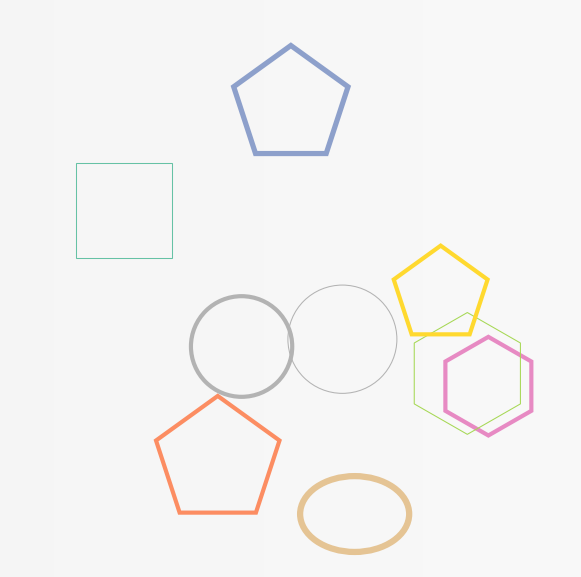[{"shape": "square", "thickness": 0.5, "radius": 0.41, "center": [0.213, 0.634]}, {"shape": "pentagon", "thickness": 2, "radius": 0.56, "center": [0.375, 0.202]}, {"shape": "pentagon", "thickness": 2.5, "radius": 0.52, "center": [0.5, 0.817]}, {"shape": "hexagon", "thickness": 2, "radius": 0.43, "center": [0.84, 0.33]}, {"shape": "hexagon", "thickness": 0.5, "radius": 0.53, "center": [0.804, 0.352]}, {"shape": "pentagon", "thickness": 2, "radius": 0.42, "center": [0.758, 0.489]}, {"shape": "oval", "thickness": 3, "radius": 0.47, "center": [0.61, 0.109]}, {"shape": "circle", "thickness": 0.5, "radius": 0.47, "center": [0.589, 0.412]}, {"shape": "circle", "thickness": 2, "radius": 0.44, "center": [0.416, 0.399]}]